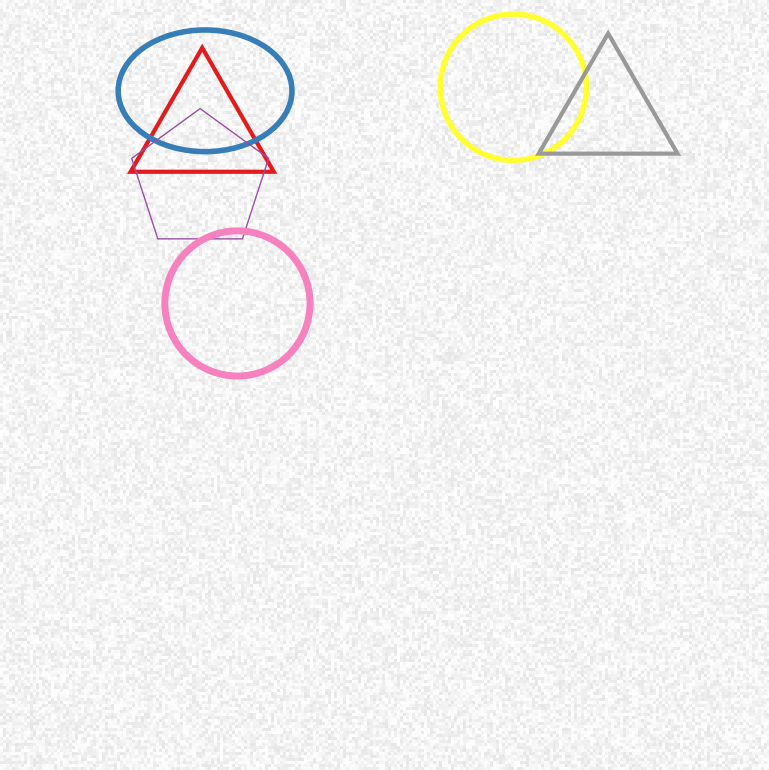[{"shape": "triangle", "thickness": 1.5, "radius": 0.54, "center": [0.263, 0.831]}, {"shape": "oval", "thickness": 2, "radius": 0.56, "center": [0.266, 0.882]}, {"shape": "pentagon", "thickness": 0.5, "radius": 0.47, "center": [0.26, 0.765]}, {"shape": "circle", "thickness": 2, "radius": 0.47, "center": [0.667, 0.887]}, {"shape": "circle", "thickness": 2.5, "radius": 0.47, "center": [0.308, 0.606]}, {"shape": "triangle", "thickness": 1.5, "radius": 0.52, "center": [0.79, 0.852]}]